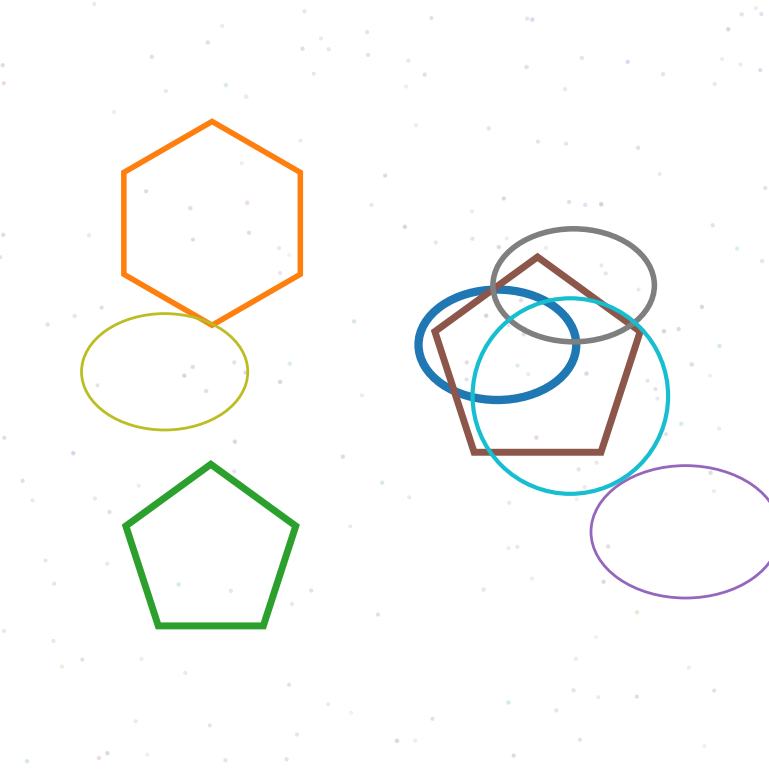[{"shape": "oval", "thickness": 3, "radius": 0.51, "center": [0.646, 0.552]}, {"shape": "hexagon", "thickness": 2, "radius": 0.66, "center": [0.275, 0.71]}, {"shape": "pentagon", "thickness": 2.5, "radius": 0.58, "center": [0.274, 0.281]}, {"shape": "oval", "thickness": 1, "radius": 0.61, "center": [0.89, 0.309]}, {"shape": "pentagon", "thickness": 2.5, "radius": 0.7, "center": [0.698, 0.526]}, {"shape": "oval", "thickness": 2, "radius": 0.52, "center": [0.745, 0.629]}, {"shape": "oval", "thickness": 1, "radius": 0.54, "center": [0.214, 0.517]}, {"shape": "circle", "thickness": 1.5, "radius": 0.63, "center": [0.741, 0.486]}]